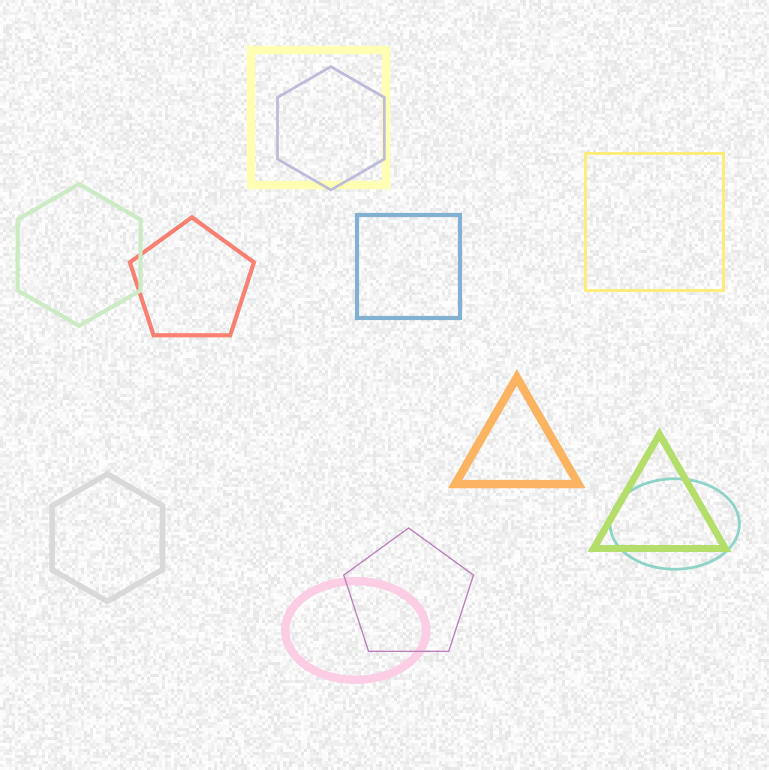[{"shape": "oval", "thickness": 1, "radius": 0.42, "center": [0.876, 0.319]}, {"shape": "square", "thickness": 3, "radius": 0.44, "center": [0.414, 0.848]}, {"shape": "hexagon", "thickness": 1, "radius": 0.4, "center": [0.43, 0.833]}, {"shape": "pentagon", "thickness": 1.5, "radius": 0.42, "center": [0.249, 0.633]}, {"shape": "square", "thickness": 1.5, "radius": 0.33, "center": [0.531, 0.654]}, {"shape": "triangle", "thickness": 3, "radius": 0.46, "center": [0.671, 0.418]}, {"shape": "triangle", "thickness": 2.5, "radius": 0.49, "center": [0.856, 0.337]}, {"shape": "oval", "thickness": 3, "radius": 0.46, "center": [0.462, 0.181]}, {"shape": "hexagon", "thickness": 2, "radius": 0.41, "center": [0.139, 0.302]}, {"shape": "pentagon", "thickness": 0.5, "radius": 0.44, "center": [0.531, 0.226]}, {"shape": "hexagon", "thickness": 1.5, "radius": 0.46, "center": [0.103, 0.669]}, {"shape": "square", "thickness": 1, "radius": 0.45, "center": [0.849, 0.713]}]